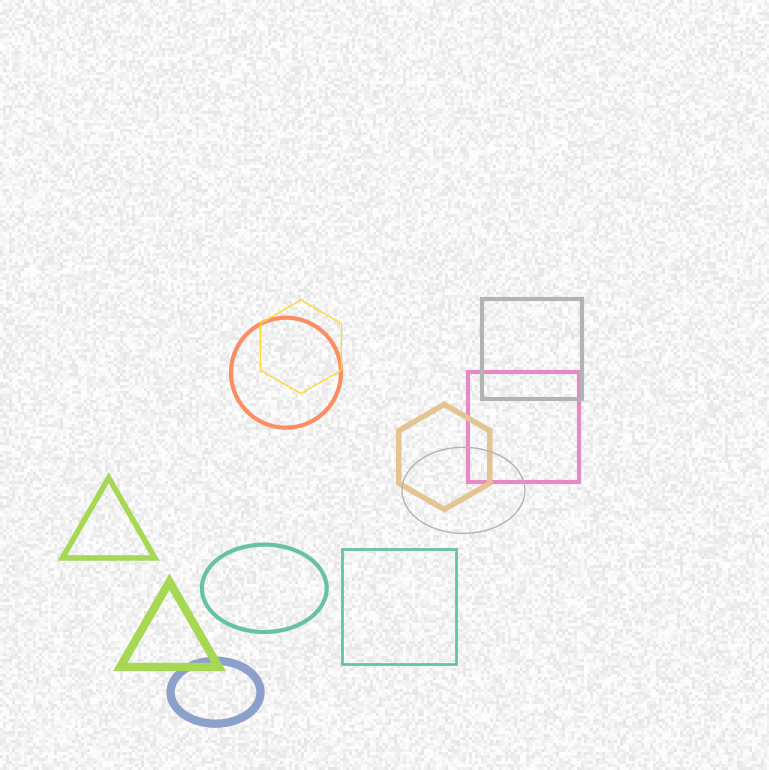[{"shape": "oval", "thickness": 1.5, "radius": 0.41, "center": [0.343, 0.236]}, {"shape": "square", "thickness": 1, "radius": 0.37, "center": [0.518, 0.212]}, {"shape": "circle", "thickness": 1.5, "radius": 0.36, "center": [0.371, 0.516]}, {"shape": "oval", "thickness": 3, "radius": 0.29, "center": [0.28, 0.101]}, {"shape": "square", "thickness": 1.5, "radius": 0.36, "center": [0.68, 0.446]}, {"shape": "triangle", "thickness": 2, "radius": 0.35, "center": [0.141, 0.31]}, {"shape": "triangle", "thickness": 3, "radius": 0.37, "center": [0.22, 0.171]}, {"shape": "hexagon", "thickness": 0.5, "radius": 0.3, "center": [0.391, 0.55]}, {"shape": "hexagon", "thickness": 2, "radius": 0.34, "center": [0.577, 0.407]}, {"shape": "square", "thickness": 1.5, "radius": 0.32, "center": [0.691, 0.546]}, {"shape": "oval", "thickness": 0.5, "radius": 0.4, "center": [0.602, 0.363]}]